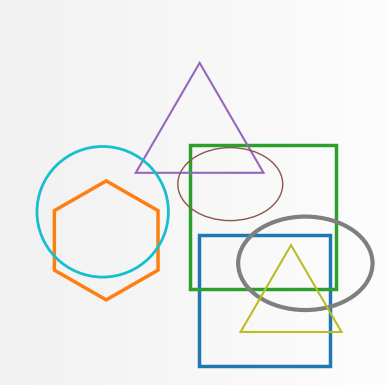[{"shape": "square", "thickness": 2.5, "radius": 0.85, "center": [0.682, 0.219]}, {"shape": "hexagon", "thickness": 2.5, "radius": 0.77, "center": [0.274, 0.376]}, {"shape": "square", "thickness": 2.5, "radius": 0.94, "center": [0.679, 0.436]}, {"shape": "triangle", "thickness": 1.5, "radius": 0.95, "center": [0.515, 0.646]}, {"shape": "oval", "thickness": 1, "radius": 0.68, "center": [0.594, 0.522]}, {"shape": "oval", "thickness": 3, "radius": 0.87, "center": [0.788, 0.316]}, {"shape": "triangle", "thickness": 1.5, "radius": 0.75, "center": [0.751, 0.213]}, {"shape": "circle", "thickness": 2, "radius": 0.85, "center": [0.265, 0.45]}]